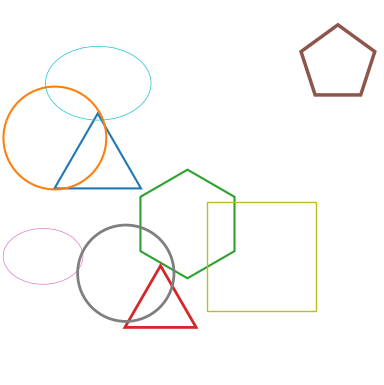[{"shape": "triangle", "thickness": 1.5, "radius": 0.65, "center": [0.254, 0.575]}, {"shape": "circle", "thickness": 1.5, "radius": 0.67, "center": [0.143, 0.642]}, {"shape": "hexagon", "thickness": 1.5, "radius": 0.71, "center": [0.487, 0.418]}, {"shape": "triangle", "thickness": 2, "radius": 0.53, "center": [0.417, 0.203]}, {"shape": "pentagon", "thickness": 2.5, "radius": 0.5, "center": [0.878, 0.835]}, {"shape": "oval", "thickness": 0.5, "radius": 0.52, "center": [0.112, 0.334]}, {"shape": "circle", "thickness": 2, "radius": 0.63, "center": [0.327, 0.29]}, {"shape": "square", "thickness": 1, "radius": 0.71, "center": [0.68, 0.335]}, {"shape": "oval", "thickness": 0.5, "radius": 0.69, "center": [0.255, 0.784]}]